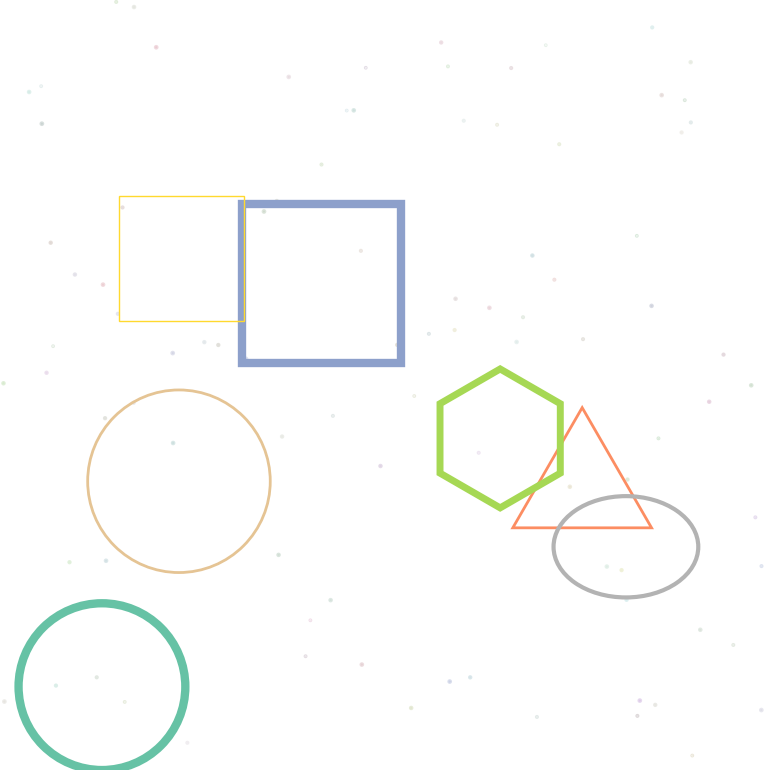[{"shape": "circle", "thickness": 3, "radius": 0.54, "center": [0.132, 0.108]}, {"shape": "triangle", "thickness": 1, "radius": 0.52, "center": [0.756, 0.367]}, {"shape": "square", "thickness": 3, "radius": 0.52, "center": [0.417, 0.632]}, {"shape": "hexagon", "thickness": 2.5, "radius": 0.45, "center": [0.65, 0.431]}, {"shape": "square", "thickness": 0.5, "radius": 0.41, "center": [0.235, 0.665]}, {"shape": "circle", "thickness": 1, "radius": 0.59, "center": [0.232, 0.375]}, {"shape": "oval", "thickness": 1.5, "radius": 0.47, "center": [0.813, 0.29]}]